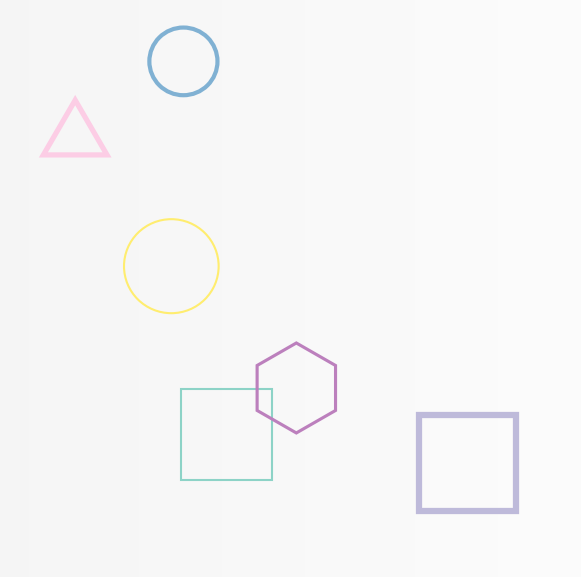[{"shape": "square", "thickness": 1, "radius": 0.39, "center": [0.39, 0.247]}, {"shape": "square", "thickness": 3, "radius": 0.42, "center": [0.804, 0.198]}, {"shape": "circle", "thickness": 2, "radius": 0.29, "center": [0.316, 0.893]}, {"shape": "triangle", "thickness": 2.5, "radius": 0.32, "center": [0.129, 0.763]}, {"shape": "hexagon", "thickness": 1.5, "radius": 0.39, "center": [0.51, 0.327]}, {"shape": "circle", "thickness": 1, "radius": 0.41, "center": [0.295, 0.538]}]